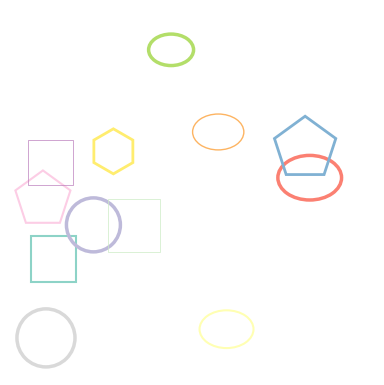[{"shape": "square", "thickness": 1.5, "radius": 0.3, "center": [0.139, 0.327]}, {"shape": "oval", "thickness": 1.5, "radius": 0.35, "center": [0.588, 0.145]}, {"shape": "circle", "thickness": 2.5, "radius": 0.35, "center": [0.243, 0.416]}, {"shape": "oval", "thickness": 2.5, "radius": 0.41, "center": [0.804, 0.538]}, {"shape": "pentagon", "thickness": 2, "radius": 0.42, "center": [0.793, 0.614]}, {"shape": "oval", "thickness": 1, "radius": 0.33, "center": [0.567, 0.657]}, {"shape": "oval", "thickness": 2.5, "radius": 0.29, "center": [0.444, 0.871]}, {"shape": "pentagon", "thickness": 1.5, "radius": 0.38, "center": [0.111, 0.482]}, {"shape": "circle", "thickness": 2.5, "radius": 0.38, "center": [0.119, 0.122]}, {"shape": "square", "thickness": 0.5, "radius": 0.29, "center": [0.131, 0.579]}, {"shape": "square", "thickness": 0.5, "radius": 0.34, "center": [0.349, 0.414]}, {"shape": "hexagon", "thickness": 2, "radius": 0.29, "center": [0.294, 0.607]}]